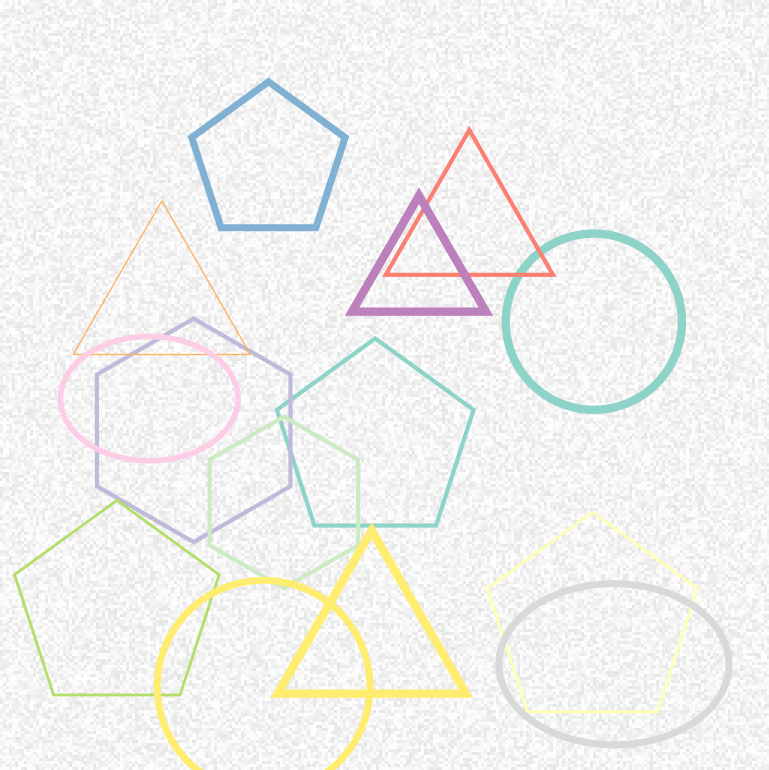[{"shape": "pentagon", "thickness": 1.5, "radius": 0.67, "center": [0.487, 0.426]}, {"shape": "circle", "thickness": 3, "radius": 0.57, "center": [0.771, 0.582]}, {"shape": "pentagon", "thickness": 1, "radius": 0.72, "center": [0.769, 0.191]}, {"shape": "hexagon", "thickness": 1.5, "radius": 0.73, "center": [0.252, 0.441]}, {"shape": "triangle", "thickness": 1.5, "radius": 0.63, "center": [0.61, 0.706]}, {"shape": "pentagon", "thickness": 2.5, "radius": 0.52, "center": [0.349, 0.789]}, {"shape": "triangle", "thickness": 0.5, "radius": 0.66, "center": [0.21, 0.606]}, {"shape": "pentagon", "thickness": 1, "radius": 0.7, "center": [0.152, 0.21]}, {"shape": "oval", "thickness": 2, "radius": 0.58, "center": [0.194, 0.482]}, {"shape": "oval", "thickness": 2.5, "radius": 0.75, "center": [0.797, 0.137]}, {"shape": "triangle", "thickness": 3, "radius": 0.5, "center": [0.544, 0.645]}, {"shape": "hexagon", "thickness": 1.5, "radius": 0.56, "center": [0.369, 0.347]}, {"shape": "circle", "thickness": 2.5, "radius": 0.69, "center": [0.342, 0.108]}, {"shape": "triangle", "thickness": 3, "radius": 0.71, "center": [0.483, 0.17]}]